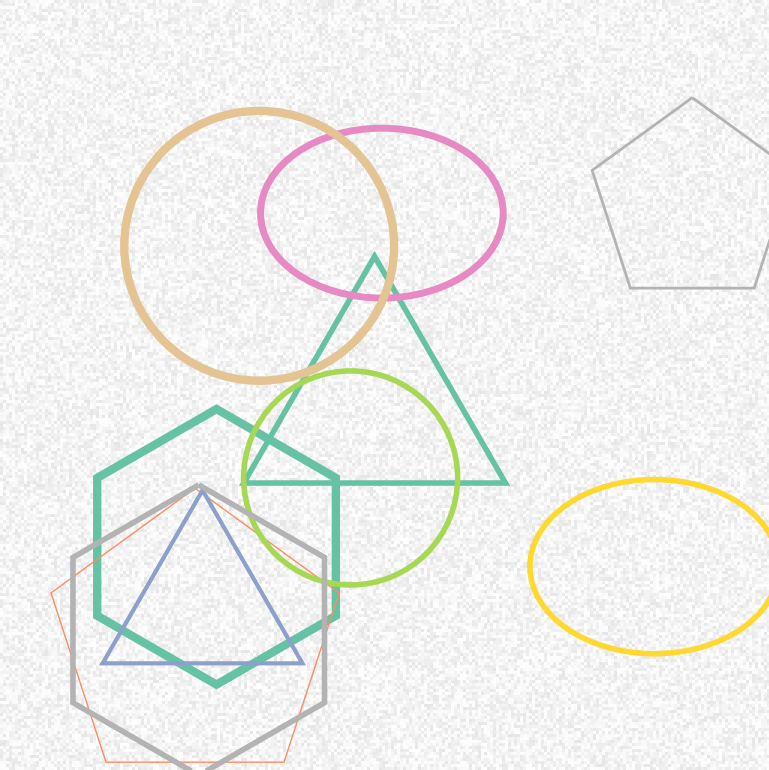[{"shape": "triangle", "thickness": 2, "radius": 0.98, "center": [0.486, 0.471]}, {"shape": "hexagon", "thickness": 3, "radius": 0.89, "center": [0.281, 0.29]}, {"shape": "pentagon", "thickness": 0.5, "radius": 0.98, "center": [0.253, 0.169]}, {"shape": "triangle", "thickness": 1.5, "radius": 0.75, "center": [0.263, 0.213]}, {"shape": "oval", "thickness": 2.5, "radius": 0.79, "center": [0.496, 0.723]}, {"shape": "circle", "thickness": 2, "radius": 0.69, "center": [0.455, 0.379]}, {"shape": "oval", "thickness": 2, "radius": 0.81, "center": [0.85, 0.264]}, {"shape": "circle", "thickness": 3, "radius": 0.88, "center": [0.337, 0.681]}, {"shape": "hexagon", "thickness": 2, "radius": 0.94, "center": [0.258, 0.182]}, {"shape": "pentagon", "thickness": 1, "radius": 0.68, "center": [0.899, 0.736]}]